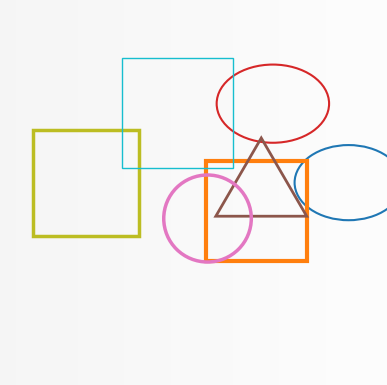[{"shape": "oval", "thickness": 1.5, "radius": 0.7, "center": [0.9, 0.526]}, {"shape": "square", "thickness": 3, "radius": 0.65, "center": [0.661, 0.452]}, {"shape": "oval", "thickness": 1.5, "radius": 0.73, "center": [0.704, 0.731]}, {"shape": "triangle", "thickness": 2, "radius": 0.68, "center": [0.674, 0.506]}, {"shape": "circle", "thickness": 2.5, "radius": 0.56, "center": [0.536, 0.432]}, {"shape": "square", "thickness": 2.5, "radius": 0.69, "center": [0.221, 0.526]}, {"shape": "square", "thickness": 1, "radius": 0.72, "center": [0.458, 0.707]}]